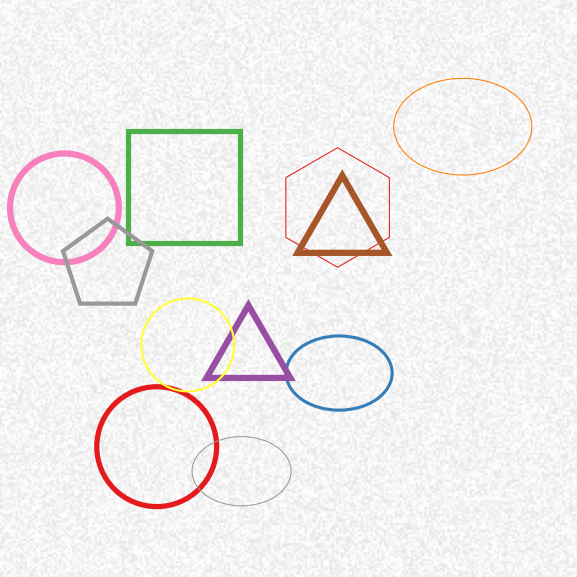[{"shape": "circle", "thickness": 2.5, "radius": 0.52, "center": [0.271, 0.226]}, {"shape": "hexagon", "thickness": 0.5, "radius": 0.52, "center": [0.585, 0.64]}, {"shape": "oval", "thickness": 1.5, "radius": 0.46, "center": [0.587, 0.353]}, {"shape": "square", "thickness": 2.5, "radius": 0.48, "center": [0.318, 0.675]}, {"shape": "triangle", "thickness": 3, "radius": 0.42, "center": [0.43, 0.387]}, {"shape": "oval", "thickness": 0.5, "radius": 0.6, "center": [0.801, 0.78]}, {"shape": "circle", "thickness": 1, "radius": 0.4, "center": [0.325, 0.402]}, {"shape": "triangle", "thickness": 3, "radius": 0.45, "center": [0.593, 0.606]}, {"shape": "circle", "thickness": 3, "radius": 0.47, "center": [0.112, 0.639]}, {"shape": "pentagon", "thickness": 2, "radius": 0.41, "center": [0.186, 0.539]}, {"shape": "oval", "thickness": 0.5, "radius": 0.43, "center": [0.418, 0.183]}]